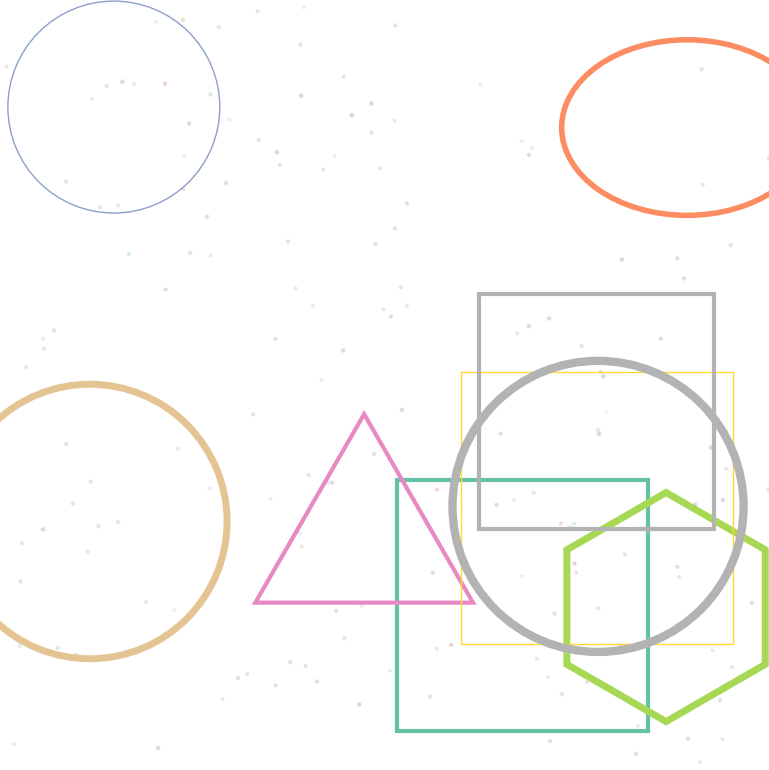[{"shape": "square", "thickness": 1.5, "radius": 0.82, "center": [0.679, 0.213]}, {"shape": "oval", "thickness": 2, "radius": 0.81, "center": [0.892, 0.834]}, {"shape": "circle", "thickness": 0.5, "radius": 0.69, "center": [0.148, 0.861]}, {"shape": "triangle", "thickness": 1.5, "radius": 0.82, "center": [0.473, 0.299]}, {"shape": "hexagon", "thickness": 2.5, "radius": 0.74, "center": [0.865, 0.212]}, {"shape": "square", "thickness": 0.5, "radius": 0.88, "center": [0.775, 0.34]}, {"shape": "circle", "thickness": 2.5, "radius": 0.89, "center": [0.117, 0.323]}, {"shape": "circle", "thickness": 3, "radius": 0.95, "center": [0.777, 0.342]}, {"shape": "square", "thickness": 1.5, "radius": 0.76, "center": [0.774, 0.466]}]